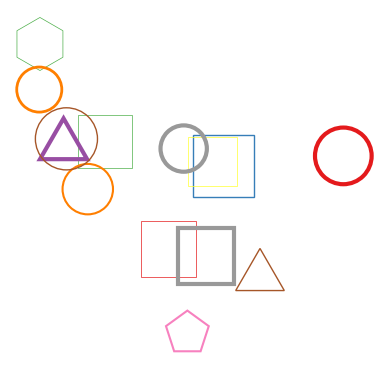[{"shape": "square", "thickness": 0.5, "radius": 0.36, "center": [0.438, 0.353]}, {"shape": "circle", "thickness": 3, "radius": 0.37, "center": [0.892, 0.595]}, {"shape": "square", "thickness": 1, "radius": 0.4, "center": [0.58, 0.569]}, {"shape": "hexagon", "thickness": 0.5, "radius": 0.34, "center": [0.104, 0.886]}, {"shape": "square", "thickness": 0.5, "radius": 0.35, "center": [0.272, 0.632]}, {"shape": "triangle", "thickness": 3, "radius": 0.35, "center": [0.165, 0.622]}, {"shape": "circle", "thickness": 2, "radius": 0.29, "center": [0.102, 0.767]}, {"shape": "circle", "thickness": 1.5, "radius": 0.33, "center": [0.228, 0.509]}, {"shape": "square", "thickness": 0.5, "radius": 0.32, "center": [0.552, 0.58]}, {"shape": "triangle", "thickness": 1, "radius": 0.36, "center": [0.675, 0.282]}, {"shape": "circle", "thickness": 1, "radius": 0.4, "center": [0.173, 0.639]}, {"shape": "pentagon", "thickness": 1.5, "radius": 0.29, "center": [0.487, 0.135]}, {"shape": "circle", "thickness": 3, "radius": 0.3, "center": [0.477, 0.614]}, {"shape": "square", "thickness": 3, "radius": 0.36, "center": [0.535, 0.334]}]